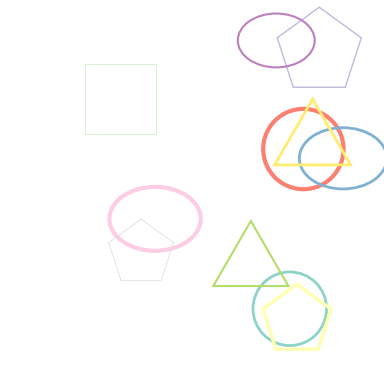[{"shape": "circle", "thickness": 2, "radius": 0.48, "center": [0.753, 0.198]}, {"shape": "pentagon", "thickness": 2.5, "radius": 0.47, "center": [0.772, 0.168]}, {"shape": "pentagon", "thickness": 1, "radius": 0.57, "center": [0.829, 0.866]}, {"shape": "circle", "thickness": 3, "radius": 0.52, "center": [0.788, 0.613]}, {"shape": "oval", "thickness": 2, "radius": 0.57, "center": [0.891, 0.589]}, {"shape": "triangle", "thickness": 1.5, "radius": 0.56, "center": [0.652, 0.313]}, {"shape": "oval", "thickness": 3, "radius": 0.59, "center": [0.403, 0.432]}, {"shape": "pentagon", "thickness": 0.5, "radius": 0.44, "center": [0.367, 0.342]}, {"shape": "oval", "thickness": 1.5, "radius": 0.5, "center": [0.718, 0.895]}, {"shape": "square", "thickness": 0.5, "radius": 0.46, "center": [0.313, 0.742]}, {"shape": "triangle", "thickness": 2, "radius": 0.57, "center": [0.812, 0.629]}]